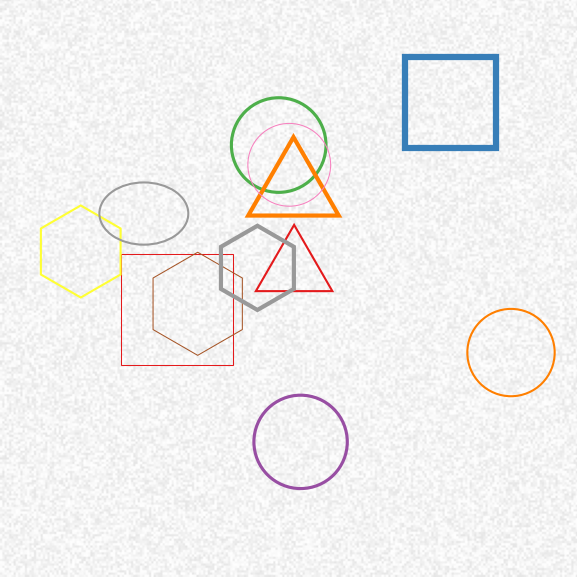[{"shape": "triangle", "thickness": 1, "radius": 0.38, "center": [0.509, 0.533]}, {"shape": "square", "thickness": 0.5, "radius": 0.48, "center": [0.307, 0.463]}, {"shape": "square", "thickness": 3, "radius": 0.4, "center": [0.78, 0.822]}, {"shape": "circle", "thickness": 1.5, "radius": 0.41, "center": [0.483, 0.748]}, {"shape": "circle", "thickness": 1.5, "radius": 0.4, "center": [0.521, 0.234]}, {"shape": "triangle", "thickness": 2, "radius": 0.45, "center": [0.508, 0.671]}, {"shape": "circle", "thickness": 1, "radius": 0.38, "center": [0.885, 0.389]}, {"shape": "hexagon", "thickness": 1, "radius": 0.4, "center": [0.14, 0.564]}, {"shape": "hexagon", "thickness": 0.5, "radius": 0.45, "center": [0.342, 0.473]}, {"shape": "circle", "thickness": 0.5, "radius": 0.36, "center": [0.501, 0.714]}, {"shape": "oval", "thickness": 1, "radius": 0.38, "center": [0.249, 0.629]}, {"shape": "hexagon", "thickness": 2, "radius": 0.36, "center": [0.446, 0.535]}]